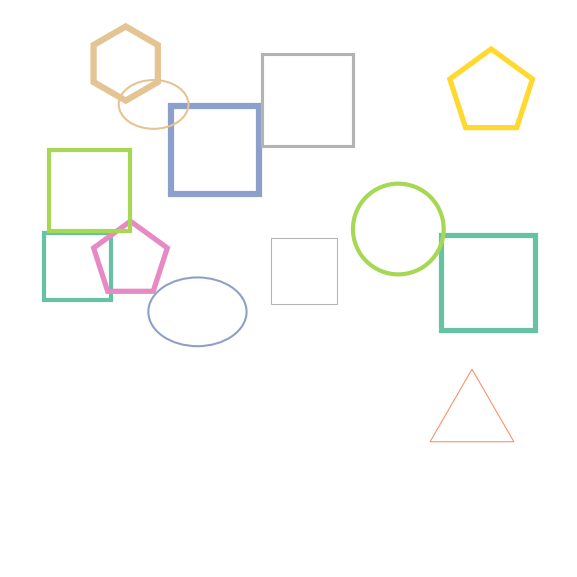[{"shape": "square", "thickness": 2.5, "radius": 0.41, "center": [0.846, 0.51]}, {"shape": "square", "thickness": 2, "radius": 0.29, "center": [0.134, 0.538]}, {"shape": "triangle", "thickness": 0.5, "radius": 0.42, "center": [0.817, 0.276]}, {"shape": "square", "thickness": 3, "radius": 0.38, "center": [0.373, 0.739]}, {"shape": "oval", "thickness": 1, "radius": 0.43, "center": [0.342, 0.459]}, {"shape": "pentagon", "thickness": 2.5, "radius": 0.34, "center": [0.226, 0.549]}, {"shape": "square", "thickness": 2, "radius": 0.35, "center": [0.155, 0.669]}, {"shape": "circle", "thickness": 2, "radius": 0.39, "center": [0.69, 0.603]}, {"shape": "pentagon", "thickness": 2.5, "radius": 0.38, "center": [0.85, 0.839]}, {"shape": "hexagon", "thickness": 3, "radius": 0.32, "center": [0.218, 0.889]}, {"shape": "oval", "thickness": 1, "radius": 0.3, "center": [0.266, 0.818]}, {"shape": "square", "thickness": 0.5, "radius": 0.29, "center": [0.526, 0.53]}, {"shape": "square", "thickness": 1.5, "radius": 0.4, "center": [0.532, 0.826]}]